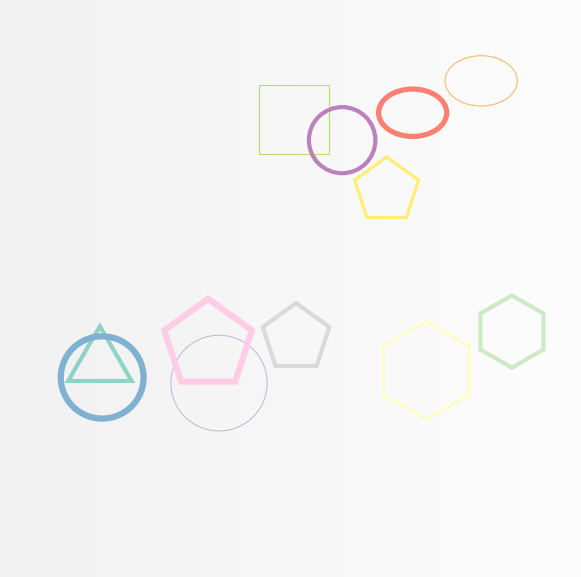[{"shape": "triangle", "thickness": 2, "radius": 0.32, "center": [0.172, 0.371]}, {"shape": "hexagon", "thickness": 1, "radius": 0.42, "center": [0.733, 0.358]}, {"shape": "circle", "thickness": 0.5, "radius": 0.41, "center": [0.377, 0.336]}, {"shape": "oval", "thickness": 2.5, "radius": 0.29, "center": [0.71, 0.804]}, {"shape": "circle", "thickness": 3, "radius": 0.36, "center": [0.176, 0.346]}, {"shape": "oval", "thickness": 0.5, "radius": 0.31, "center": [0.828, 0.859]}, {"shape": "square", "thickness": 0.5, "radius": 0.3, "center": [0.506, 0.792]}, {"shape": "pentagon", "thickness": 3, "radius": 0.4, "center": [0.358, 0.403]}, {"shape": "pentagon", "thickness": 2, "radius": 0.3, "center": [0.509, 0.414]}, {"shape": "circle", "thickness": 2, "radius": 0.29, "center": [0.589, 0.756]}, {"shape": "hexagon", "thickness": 2, "radius": 0.31, "center": [0.881, 0.425]}, {"shape": "pentagon", "thickness": 1.5, "radius": 0.29, "center": [0.665, 0.669]}]